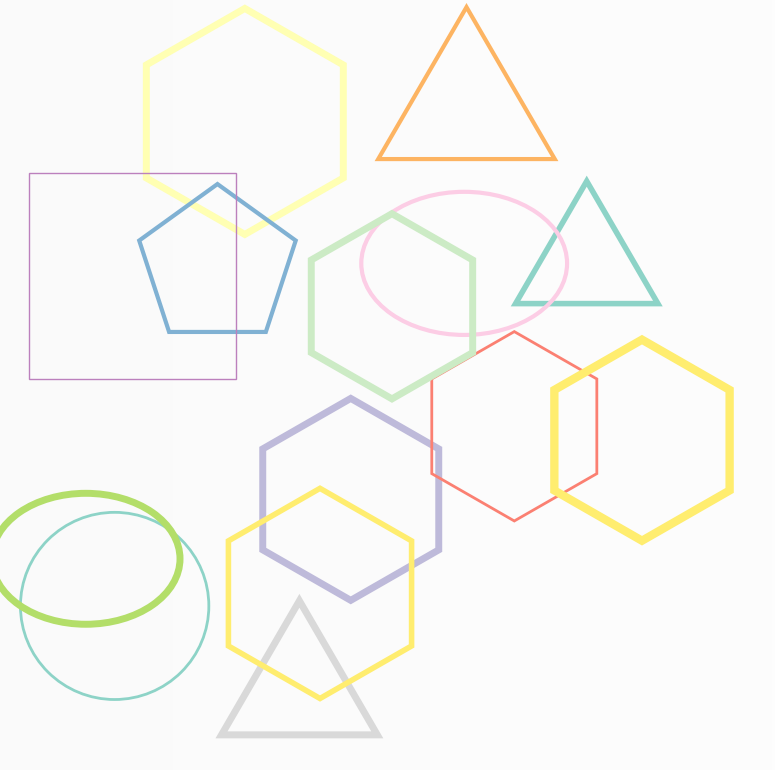[{"shape": "circle", "thickness": 1, "radius": 0.61, "center": [0.148, 0.213]}, {"shape": "triangle", "thickness": 2, "radius": 0.53, "center": [0.757, 0.659]}, {"shape": "hexagon", "thickness": 2.5, "radius": 0.73, "center": [0.316, 0.842]}, {"shape": "hexagon", "thickness": 2.5, "radius": 0.66, "center": [0.453, 0.351]}, {"shape": "hexagon", "thickness": 1, "radius": 0.61, "center": [0.664, 0.446]}, {"shape": "pentagon", "thickness": 1.5, "radius": 0.53, "center": [0.281, 0.655]}, {"shape": "triangle", "thickness": 1.5, "radius": 0.66, "center": [0.602, 0.859]}, {"shape": "oval", "thickness": 2.5, "radius": 0.61, "center": [0.111, 0.274]}, {"shape": "oval", "thickness": 1.5, "radius": 0.66, "center": [0.599, 0.658]}, {"shape": "triangle", "thickness": 2.5, "radius": 0.58, "center": [0.386, 0.104]}, {"shape": "square", "thickness": 0.5, "radius": 0.67, "center": [0.171, 0.642]}, {"shape": "hexagon", "thickness": 2.5, "radius": 0.6, "center": [0.506, 0.602]}, {"shape": "hexagon", "thickness": 2, "radius": 0.68, "center": [0.413, 0.229]}, {"shape": "hexagon", "thickness": 3, "radius": 0.65, "center": [0.828, 0.428]}]